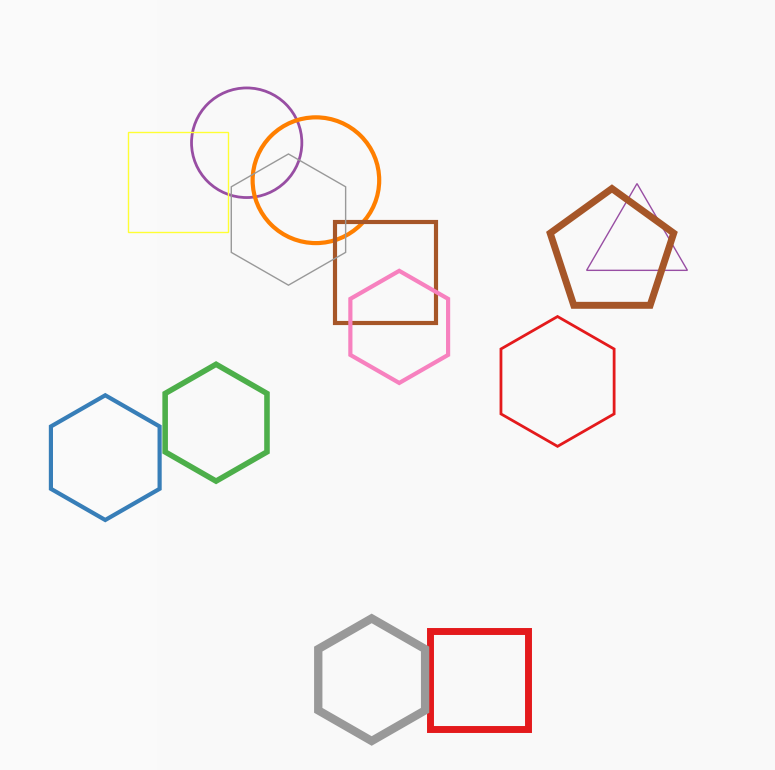[{"shape": "hexagon", "thickness": 1, "radius": 0.42, "center": [0.719, 0.505]}, {"shape": "square", "thickness": 2.5, "radius": 0.32, "center": [0.618, 0.117]}, {"shape": "hexagon", "thickness": 1.5, "radius": 0.4, "center": [0.136, 0.406]}, {"shape": "hexagon", "thickness": 2, "radius": 0.38, "center": [0.279, 0.451]}, {"shape": "circle", "thickness": 1, "radius": 0.36, "center": [0.318, 0.815]}, {"shape": "triangle", "thickness": 0.5, "radius": 0.38, "center": [0.822, 0.686]}, {"shape": "circle", "thickness": 1.5, "radius": 0.41, "center": [0.408, 0.766]}, {"shape": "square", "thickness": 0.5, "radius": 0.32, "center": [0.229, 0.764]}, {"shape": "square", "thickness": 1.5, "radius": 0.33, "center": [0.498, 0.646]}, {"shape": "pentagon", "thickness": 2.5, "radius": 0.42, "center": [0.79, 0.671]}, {"shape": "hexagon", "thickness": 1.5, "radius": 0.36, "center": [0.515, 0.575]}, {"shape": "hexagon", "thickness": 0.5, "radius": 0.43, "center": [0.372, 0.715]}, {"shape": "hexagon", "thickness": 3, "radius": 0.4, "center": [0.48, 0.117]}]